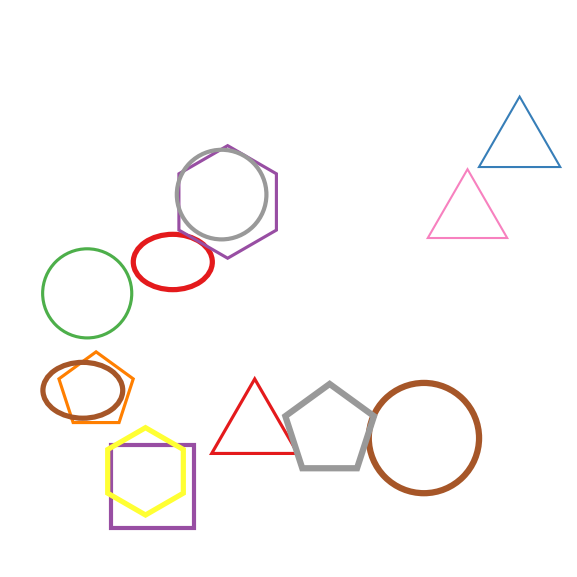[{"shape": "oval", "thickness": 2.5, "radius": 0.34, "center": [0.299, 0.545]}, {"shape": "triangle", "thickness": 1.5, "radius": 0.43, "center": [0.441, 0.257]}, {"shape": "triangle", "thickness": 1, "radius": 0.41, "center": [0.9, 0.751]}, {"shape": "circle", "thickness": 1.5, "radius": 0.39, "center": [0.151, 0.491]}, {"shape": "square", "thickness": 2, "radius": 0.36, "center": [0.264, 0.157]}, {"shape": "hexagon", "thickness": 1.5, "radius": 0.49, "center": [0.394, 0.649]}, {"shape": "pentagon", "thickness": 1.5, "radius": 0.34, "center": [0.166, 0.322]}, {"shape": "hexagon", "thickness": 2.5, "radius": 0.38, "center": [0.252, 0.183]}, {"shape": "oval", "thickness": 2.5, "radius": 0.35, "center": [0.143, 0.323]}, {"shape": "circle", "thickness": 3, "radius": 0.48, "center": [0.734, 0.241]}, {"shape": "triangle", "thickness": 1, "radius": 0.4, "center": [0.81, 0.627]}, {"shape": "pentagon", "thickness": 3, "radius": 0.4, "center": [0.571, 0.254]}, {"shape": "circle", "thickness": 2, "radius": 0.39, "center": [0.384, 0.662]}]